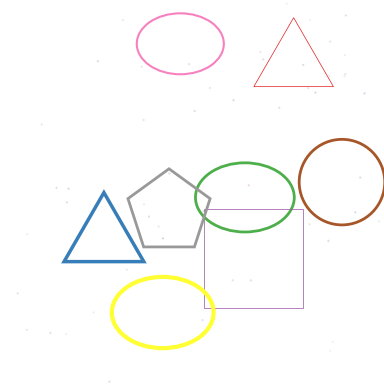[{"shape": "triangle", "thickness": 0.5, "radius": 0.6, "center": [0.763, 0.835]}, {"shape": "triangle", "thickness": 2.5, "radius": 0.6, "center": [0.27, 0.38]}, {"shape": "oval", "thickness": 2, "radius": 0.64, "center": [0.636, 0.487]}, {"shape": "square", "thickness": 0.5, "radius": 0.64, "center": [0.657, 0.329]}, {"shape": "oval", "thickness": 3, "radius": 0.66, "center": [0.423, 0.188]}, {"shape": "circle", "thickness": 2, "radius": 0.56, "center": [0.888, 0.527]}, {"shape": "oval", "thickness": 1.5, "radius": 0.57, "center": [0.468, 0.886]}, {"shape": "pentagon", "thickness": 2, "radius": 0.56, "center": [0.439, 0.449]}]